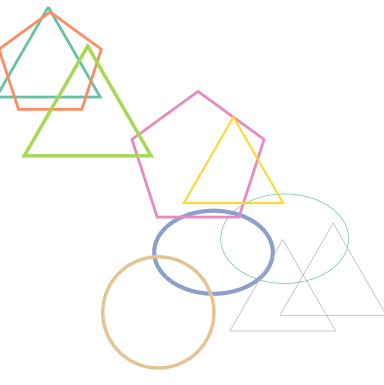[{"shape": "triangle", "thickness": 2, "radius": 0.78, "center": [0.125, 0.826]}, {"shape": "oval", "thickness": 0.5, "radius": 0.83, "center": [0.739, 0.38]}, {"shape": "pentagon", "thickness": 2, "radius": 0.7, "center": [0.13, 0.829]}, {"shape": "oval", "thickness": 3, "radius": 0.77, "center": [0.555, 0.345]}, {"shape": "pentagon", "thickness": 2, "radius": 0.9, "center": [0.514, 0.582]}, {"shape": "triangle", "thickness": 2.5, "radius": 0.95, "center": [0.228, 0.69]}, {"shape": "triangle", "thickness": 1.5, "radius": 0.75, "center": [0.606, 0.547]}, {"shape": "circle", "thickness": 2.5, "radius": 0.72, "center": [0.411, 0.189]}, {"shape": "triangle", "thickness": 0.5, "radius": 0.79, "center": [0.734, 0.22]}, {"shape": "triangle", "thickness": 0.5, "radius": 0.8, "center": [0.865, 0.261]}]